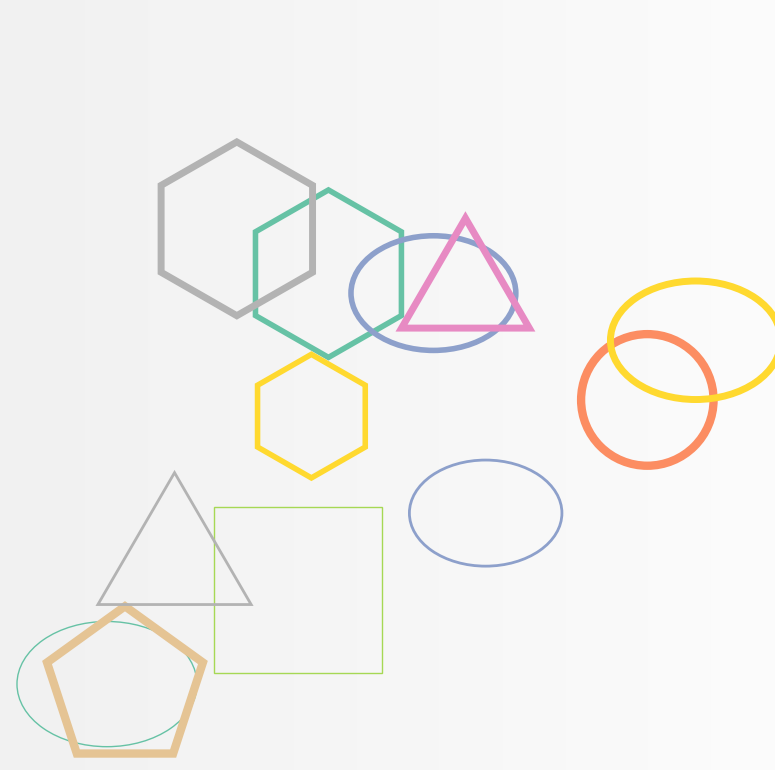[{"shape": "oval", "thickness": 0.5, "radius": 0.58, "center": [0.138, 0.112]}, {"shape": "hexagon", "thickness": 2, "radius": 0.54, "center": [0.424, 0.645]}, {"shape": "circle", "thickness": 3, "radius": 0.43, "center": [0.835, 0.481]}, {"shape": "oval", "thickness": 2, "radius": 0.53, "center": [0.559, 0.619]}, {"shape": "oval", "thickness": 1, "radius": 0.49, "center": [0.627, 0.334]}, {"shape": "triangle", "thickness": 2.5, "radius": 0.48, "center": [0.601, 0.621]}, {"shape": "square", "thickness": 0.5, "radius": 0.54, "center": [0.385, 0.234]}, {"shape": "hexagon", "thickness": 2, "radius": 0.4, "center": [0.402, 0.46]}, {"shape": "oval", "thickness": 2.5, "radius": 0.55, "center": [0.898, 0.558]}, {"shape": "pentagon", "thickness": 3, "radius": 0.53, "center": [0.161, 0.107]}, {"shape": "triangle", "thickness": 1, "radius": 0.57, "center": [0.225, 0.272]}, {"shape": "hexagon", "thickness": 2.5, "radius": 0.56, "center": [0.306, 0.703]}]